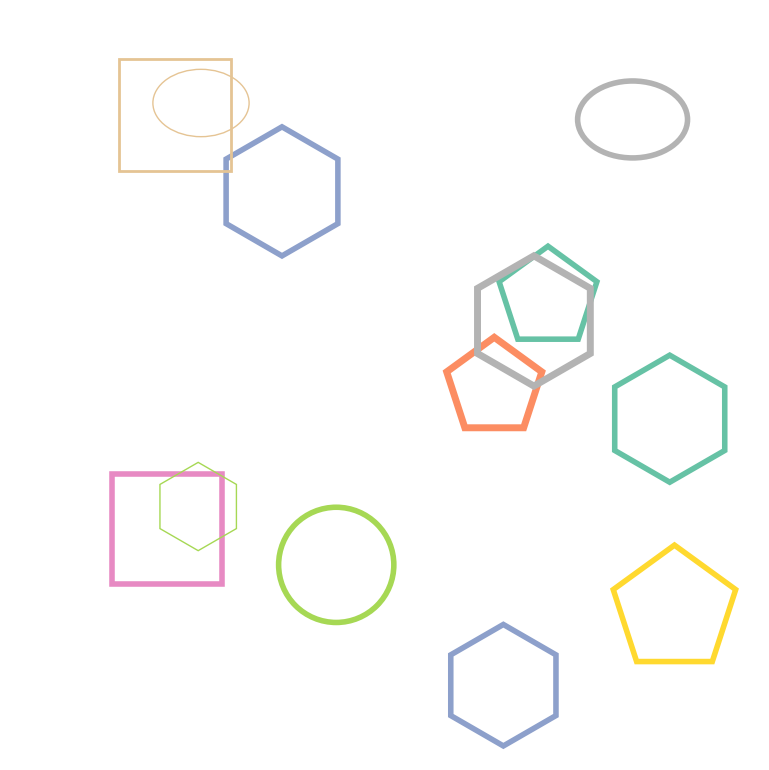[{"shape": "hexagon", "thickness": 2, "radius": 0.41, "center": [0.87, 0.456]}, {"shape": "pentagon", "thickness": 2, "radius": 0.33, "center": [0.712, 0.613]}, {"shape": "pentagon", "thickness": 2.5, "radius": 0.32, "center": [0.642, 0.497]}, {"shape": "hexagon", "thickness": 2, "radius": 0.39, "center": [0.654, 0.11]}, {"shape": "hexagon", "thickness": 2, "radius": 0.42, "center": [0.366, 0.751]}, {"shape": "square", "thickness": 2, "radius": 0.36, "center": [0.217, 0.313]}, {"shape": "circle", "thickness": 2, "radius": 0.37, "center": [0.437, 0.266]}, {"shape": "hexagon", "thickness": 0.5, "radius": 0.29, "center": [0.257, 0.342]}, {"shape": "pentagon", "thickness": 2, "radius": 0.42, "center": [0.876, 0.208]}, {"shape": "oval", "thickness": 0.5, "radius": 0.31, "center": [0.261, 0.866]}, {"shape": "square", "thickness": 1, "radius": 0.37, "center": [0.227, 0.851]}, {"shape": "hexagon", "thickness": 2.5, "radius": 0.42, "center": [0.693, 0.583]}, {"shape": "oval", "thickness": 2, "radius": 0.36, "center": [0.822, 0.845]}]